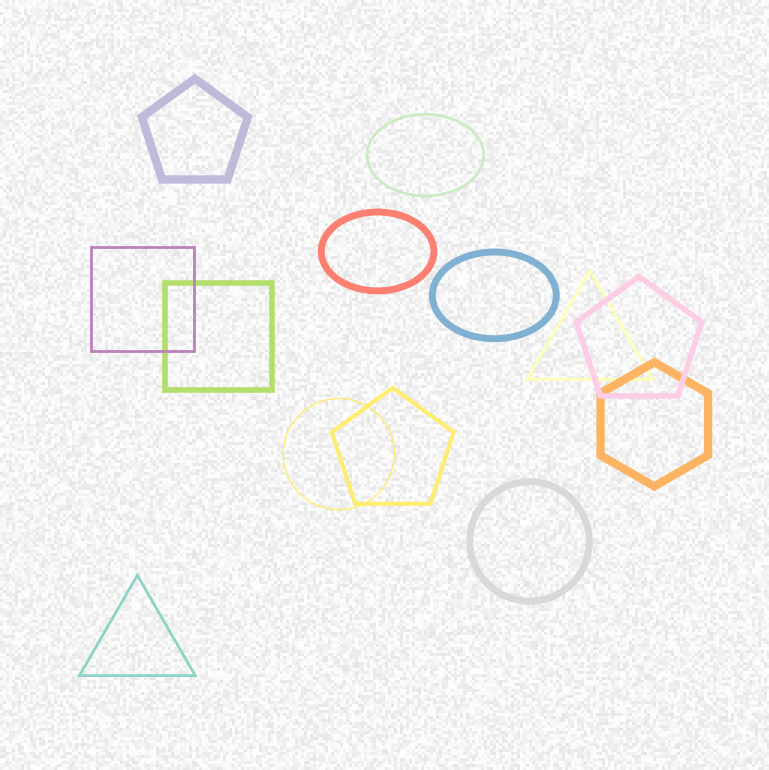[{"shape": "triangle", "thickness": 1, "radius": 0.43, "center": [0.178, 0.166]}, {"shape": "triangle", "thickness": 1, "radius": 0.47, "center": [0.766, 0.554]}, {"shape": "pentagon", "thickness": 3, "radius": 0.36, "center": [0.253, 0.825]}, {"shape": "oval", "thickness": 2.5, "radius": 0.37, "center": [0.49, 0.673]}, {"shape": "oval", "thickness": 2.5, "radius": 0.4, "center": [0.642, 0.616]}, {"shape": "hexagon", "thickness": 3, "radius": 0.4, "center": [0.85, 0.449]}, {"shape": "square", "thickness": 2, "radius": 0.35, "center": [0.284, 0.563]}, {"shape": "pentagon", "thickness": 2, "radius": 0.43, "center": [0.83, 0.555]}, {"shape": "circle", "thickness": 2.5, "radius": 0.39, "center": [0.688, 0.297]}, {"shape": "square", "thickness": 1, "radius": 0.33, "center": [0.185, 0.612]}, {"shape": "oval", "thickness": 1, "radius": 0.38, "center": [0.552, 0.799]}, {"shape": "pentagon", "thickness": 1.5, "radius": 0.42, "center": [0.51, 0.413]}, {"shape": "circle", "thickness": 0.5, "radius": 0.36, "center": [0.44, 0.41]}]